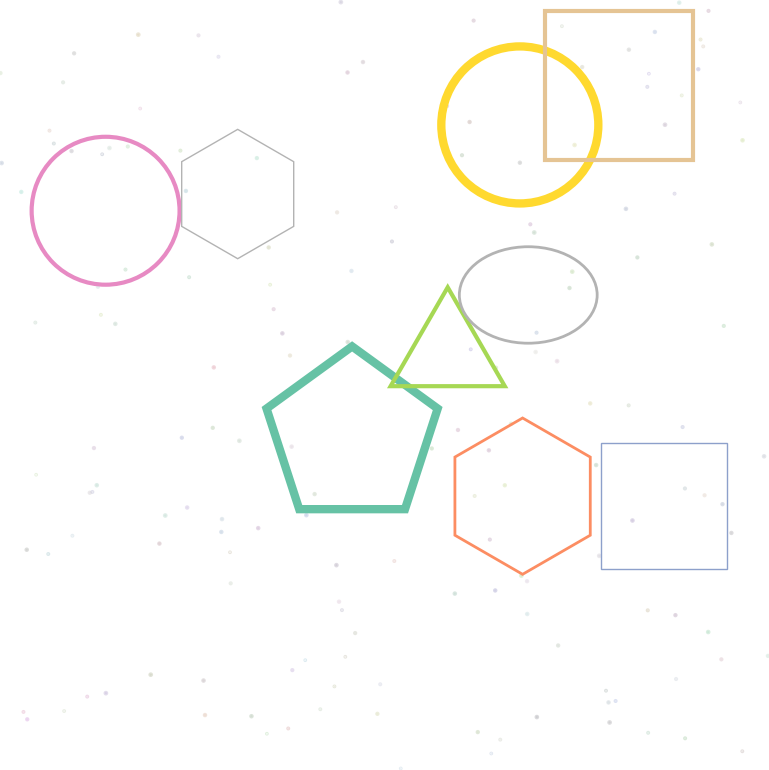[{"shape": "pentagon", "thickness": 3, "radius": 0.58, "center": [0.457, 0.433]}, {"shape": "hexagon", "thickness": 1, "radius": 0.51, "center": [0.679, 0.356]}, {"shape": "square", "thickness": 0.5, "radius": 0.41, "center": [0.862, 0.343]}, {"shape": "circle", "thickness": 1.5, "radius": 0.48, "center": [0.137, 0.726]}, {"shape": "triangle", "thickness": 1.5, "radius": 0.43, "center": [0.581, 0.541]}, {"shape": "circle", "thickness": 3, "radius": 0.51, "center": [0.675, 0.838]}, {"shape": "square", "thickness": 1.5, "radius": 0.48, "center": [0.804, 0.889]}, {"shape": "hexagon", "thickness": 0.5, "radius": 0.42, "center": [0.309, 0.748]}, {"shape": "oval", "thickness": 1, "radius": 0.45, "center": [0.686, 0.617]}]